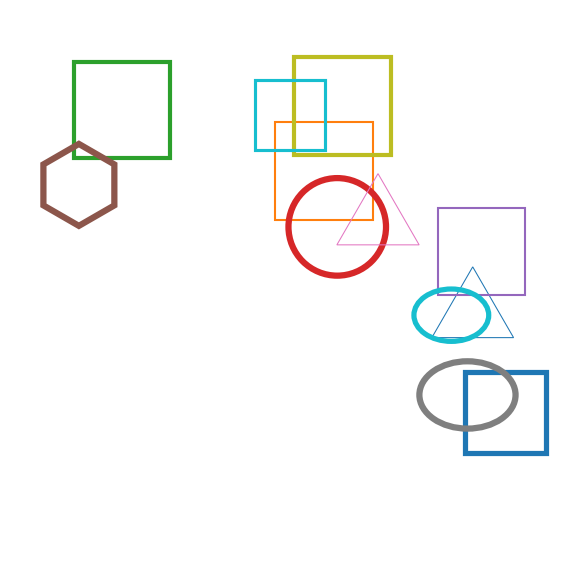[{"shape": "square", "thickness": 2.5, "radius": 0.35, "center": [0.876, 0.285]}, {"shape": "triangle", "thickness": 0.5, "radius": 0.41, "center": [0.819, 0.455]}, {"shape": "square", "thickness": 1, "radius": 0.42, "center": [0.561, 0.702]}, {"shape": "square", "thickness": 2, "radius": 0.42, "center": [0.212, 0.809]}, {"shape": "circle", "thickness": 3, "radius": 0.42, "center": [0.584, 0.606]}, {"shape": "square", "thickness": 1, "radius": 0.38, "center": [0.834, 0.564]}, {"shape": "hexagon", "thickness": 3, "radius": 0.35, "center": [0.137, 0.679]}, {"shape": "triangle", "thickness": 0.5, "radius": 0.41, "center": [0.655, 0.616]}, {"shape": "oval", "thickness": 3, "radius": 0.42, "center": [0.809, 0.315]}, {"shape": "square", "thickness": 2, "radius": 0.42, "center": [0.594, 0.815]}, {"shape": "oval", "thickness": 2.5, "radius": 0.32, "center": [0.782, 0.453]}, {"shape": "square", "thickness": 1.5, "radius": 0.3, "center": [0.502, 0.799]}]